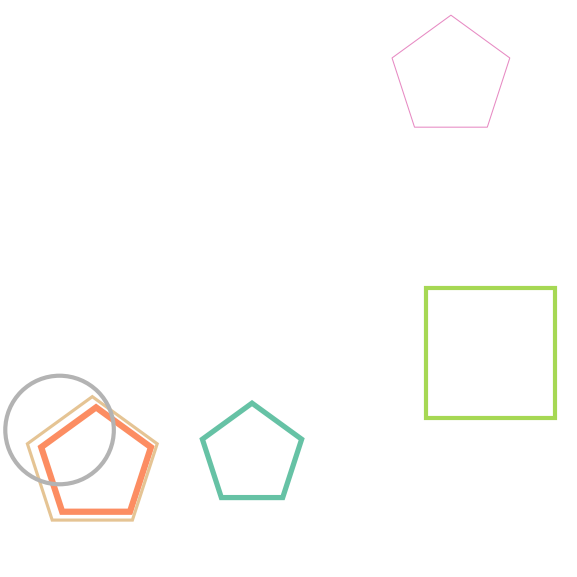[{"shape": "pentagon", "thickness": 2.5, "radius": 0.45, "center": [0.436, 0.211]}, {"shape": "pentagon", "thickness": 3, "radius": 0.5, "center": [0.166, 0.194]}, {"shape": "pentagon", "thickness": 0.5, "radius": 0.54, "center": [0.781, 0.866]}, {"shape": "square", "thickness": 2, "radius": 0.56, "center": [0.849, 0.388]}, {"shape": "pentagon", "thickness": 1.5, "radius": 0.59, "center": [0.16, 0.194]}, {"shape": "circle", "thickness": 2, "radius": 0.47, "center": [0.103, 0.255]}]